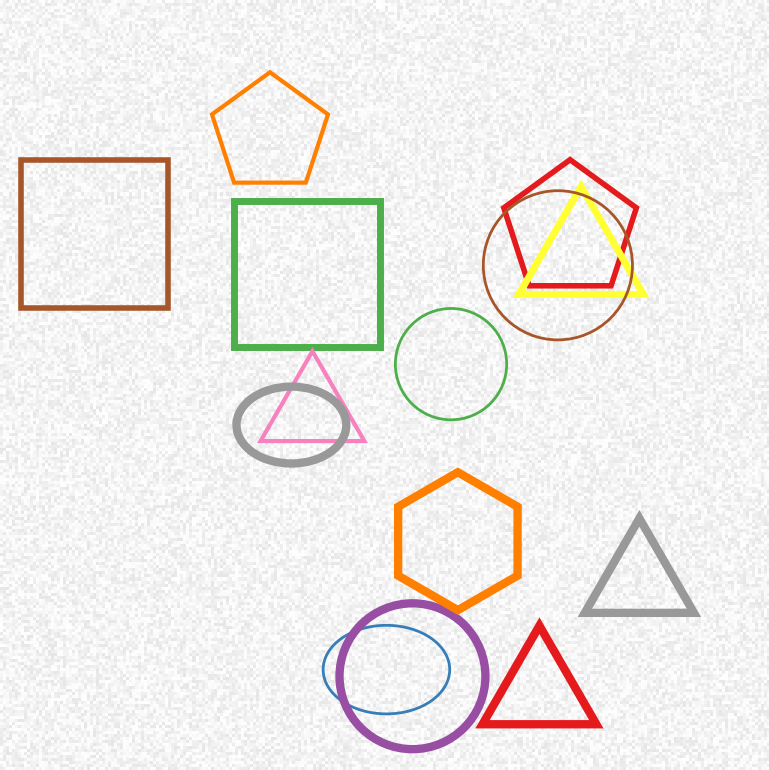[{"shape": "triangle", "thickness": 3, "radius": 0.43, "center": [0.701, 0.102]}, {"shape": "pentagon", "thickness": 2, "radius": 0.45, "center": [0.74, 0.702]}, {"shape": "oval", "thickness": 1, "radius": 0.41, "center": [0.502, 0.13]}, {"shape": "square", "thickness": 2.5, "radius": 0.47, "center": [0.399, 0.645]}, {"shape": "circle", "thickness": 1, "radius": 0.36, "center": [0.586, 0.527]}, {"shape": "circle", "thickness": 3, "radius": 0.47, "center": [0.536, 0.122]}, {"shape": "pentagon", "thickness": 1.5, "radius": 0.4, "center": [0.351, 0.827]}, {"shape": "hexagon", "thickness": 3, "radius": 0.45, "center": [0.595, 0.297]}, {"shape": "triangle", "thickness": 2.5, "radius": 0.47, "center": [0.755, 0.664]}, {"shape": "square", "thickness": 2, "radius": 0.48, "center": [0.123, 0.696]}, {"shape": "circle", "thickness": 1, "radius": 0.48, "center": [0.725, 0.655]}, {"shape": "triangle", "thickness": 1.5, "radius": 0.39, "center": [0.406, 0.466]}, {"shape": "triangle", "thickness": 3, "radius": 0.41, "center": [0.83, 0.245]}, {"shape": "oval", "thickness": 3, "radius": 0.36, "center": [0.378, 0.448]}]